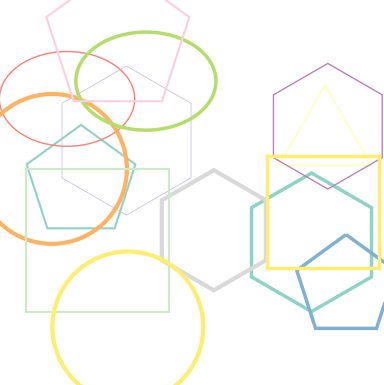[{"shape": "pentagon", "thickness": 1.5, "radius": 0.74, "center": [0.21, 0.527]}, {"shape": "hexagon", "thickness": 2.5, "radius": 0.9, "center": [0.809, 0.371]}, {"shape": "triangle", "thickness": 1, "radius": 0.7, "center": [0.844, 0.64]}, {"shape": "hexagon", "thickness": 0.5, "radius": 0.97, "center": [0.329, 0.635]}, {"shape": "oval", "thickness": 1, "radius": 0.88, "center": [0.174, 0.743]}, {"shape": "pentagon", "thickness": 2.5, "radius": 0.67, "center": [0.899, 0.256]}, {"shape": "circle", "thickness": 3, "radius": 0.97, "center": [0.135, 0.561]}, {"shape": "oval", "thickness": 2.5, "radius": 0.91, "center": [0.379, 0.789]}, {"shape": "pentagon", "thickness": 1.5, "radius": 0.98, "center": [0.306, 0.895]}, {"shape": "hexagon", "thickness": 3, "radius": 0.78, "center": [0.555, 0.402]}, {"shape": "hexagon", "thickness": 1, "radius": 0.82, "center": [0.851, 0.672]}, {"shape": "square", "thickness": 1.5, "radius": 0.93, "center": [0.253, 0.375]}, {"shape": "circle", "thickness": 3, "radius": 0.98, "center": [0.332, 0.151]}, {"shape": "square", "thickness": 2.5, "radius": 0.73, "center": [0.839, 0.45]}]